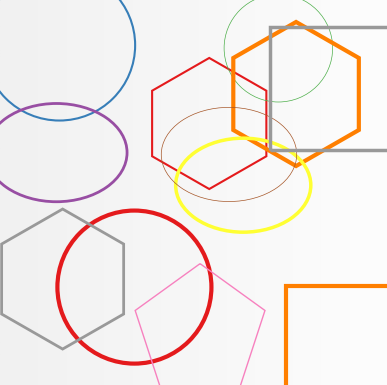[{"shape": "hexagon", "thickness": 1.5, "radius": 0.85, "center": [0.54, 0.679]}, {"shape": "circle", "thickness": 3, "radius": 0.99, "center": [0.347, 0.254]}, {"shape": "circle", "thickness": 1.5, "radius": 0.98, "center": [0.153, 0.882]}, {"shape": "circle", "thickness": 0.5, "radius": 0.7, "center": [0.718, 0.875]}, {"shape": "oval", "thickness": 2, "radius": 0.91, "center": [0.146, 0.604]}, {"shape": "hexagon", "thickness": 3, "radius": 0.94, "center": [0.764, 0.756]}, {"shape": "square", "thickness": 3, "radius": 0.71, "center": [0.88, 0.116]}, {"shape": "oval", "thickness": 2.5, "radius": 0.87, "center": [0.628, 0.519]}, {"shape": "oval", "thickness": 0.5, "radius": 0.87, "center": [0.591, 0.599]}, {"shape": "pentagon", "thickness": 1, "radius": 0.88, "center": [0.516, 0.139]}, {"shape": "square", "thickness": 2.5, "radius": 0.8, "center": [0.858, 0.77]}, {"shape": "hexagon", "thickness": 2, "radius": 0.91, "center": [0.162, 0.275]}]